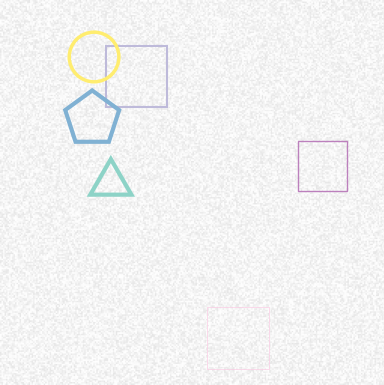[{"shape": "triangle", "thickness": 3, "radius": 0.31, "center": [0.288, 0.525]}, {"shape": "square", "thickness": 1.5, "radius": 0.39, "center": [0.355, 0.801]}, {"shape": "pentagon", "thickness": 3, "radius": 0.37, "center": [0.239, 0.691]}, {"shape": "square", "thickness": 0.5, "radius": 0.4, "center": [0.619, 0.122]}, {"shape": "square", "thickness": 1, "radius": 0.32, "center": [0.838, 0.568]}, {"shape": "circle", "thickness": 2.5, "radius": 0.32, "center": [0.244, 0.852]}]